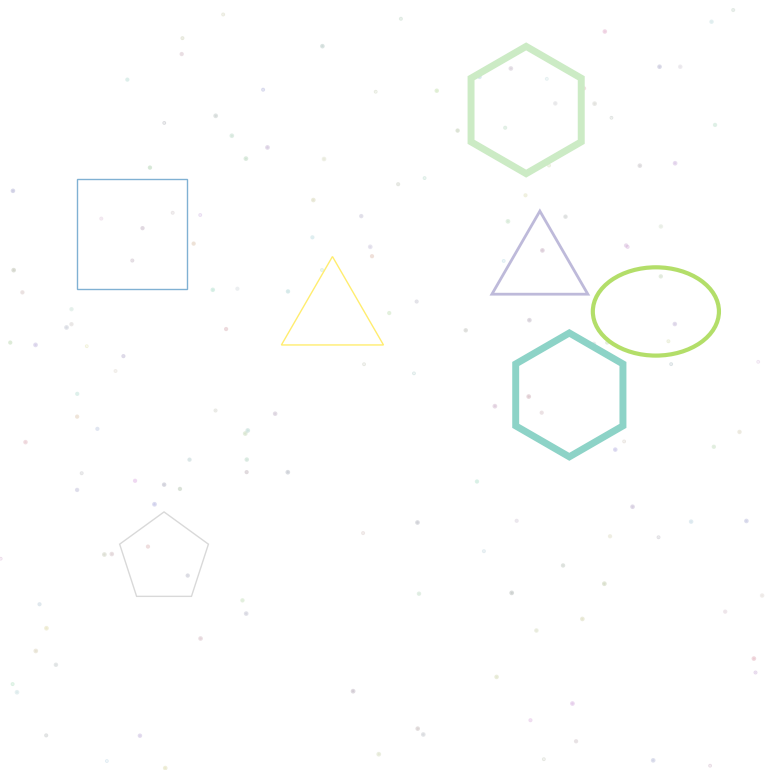[{"shape": "hexagon", "thickness": 2.5, "radius": 0.4, "center": [0.739, 0.487]}, {"shape": "triangle", "thickness": 1, "radius": 0.36, "center": [0.701, 0.654]}, {"shape": "square", "thickness": 0.5, "radius": 0.36, "center": [0.171, 0.696]}, {"shape": "oval", "thickness": 1.5, "radius": 0.41, "center": [0.852, 0.596]}, {"shape": "pentagon", "thickness": 0.5, "radius": 0.3, "center": [0.213, 0.275]}, {"shape": "hexagon", "thickness": 2.5, "radius": 0.41, "center": [0.683, 0.857]}, {"shape": "triangle", "thickness": 0.5, "radius": 0.38, "center": [0.432, 0.59]}]